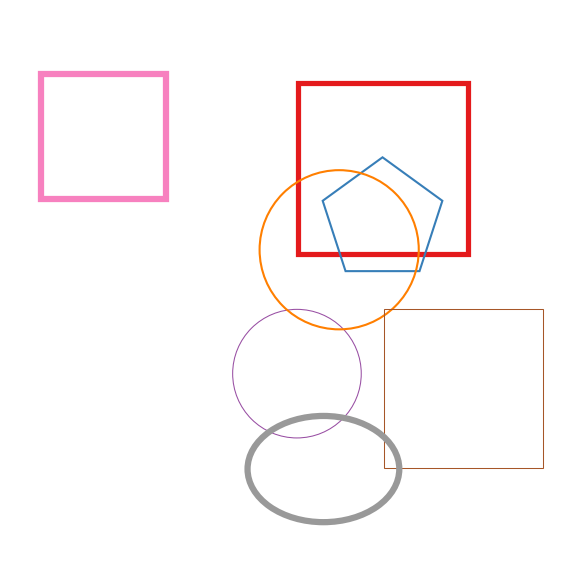[{"shape": "square", "thickness": 2.5, "radius": 0.74, "center": [0.664, 0.708]}, {"shape": "pentagon", "thickness": 1, "radius": 0.54, "center": [0.662, 0.618]}, {"shape": "circle", "thickness": 0.5, "radius": 0.56, "center": [0.514, 0.352]}, {"shape": "circle", "thickness": 1, "radius": 0.69, "center": [0.587, 0.567]}, {"shape": "square", "thickness": 0.5, "radius": 0.69, "center": [0.803, 0.327]}, {"shape": "square", "thickness": 3, "radius": 0.54, "center": [0.179, 0.763]}, {"shape": "oval", "thickness": 3, "radius": 0.66, "center": [0.56, 0.187]}]